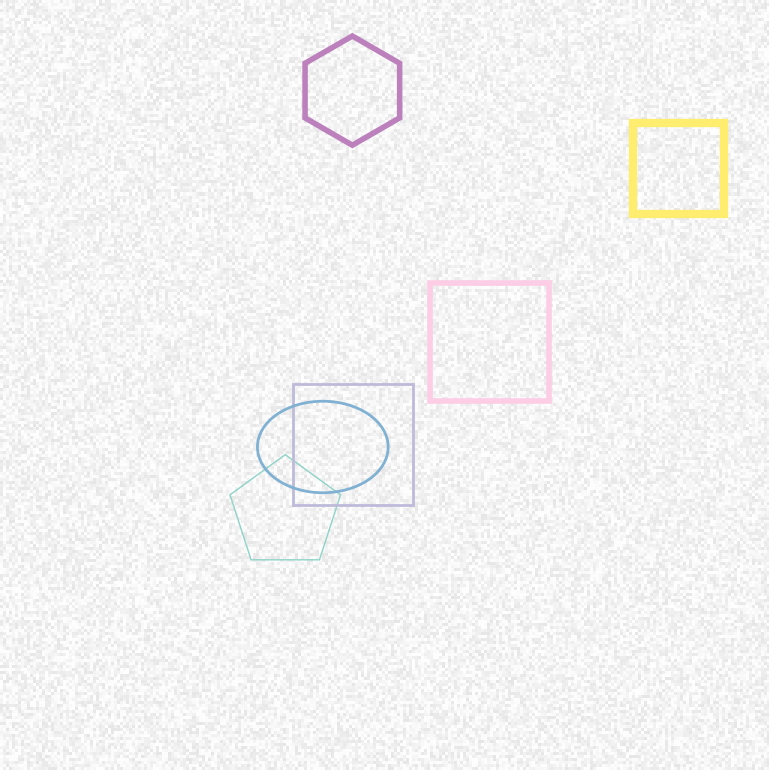[{"shape": "pentagon", "thickness": 0.5, "radius": 0.38, "center": [0.37, 0.334]}, {"shape": "square", "thickness": 1, "radius": 0.39, "center": [0.458, 0.423]}, {"shape": "oval", "thickness": 1, "radius": 0.42, "center": [0.419, 0.419]}, {"shape": "square", "thickness": 2, "radius": 0.38, "center": [0.636, 0.556]}, {"shape": "hexagon", "thickness": 2, "radius": 0.35, "center": [0.458, 0.882]}, {"shape": "square", "thickness": 3, "radius": 0.29, "center": [0.881, 0.781]}]